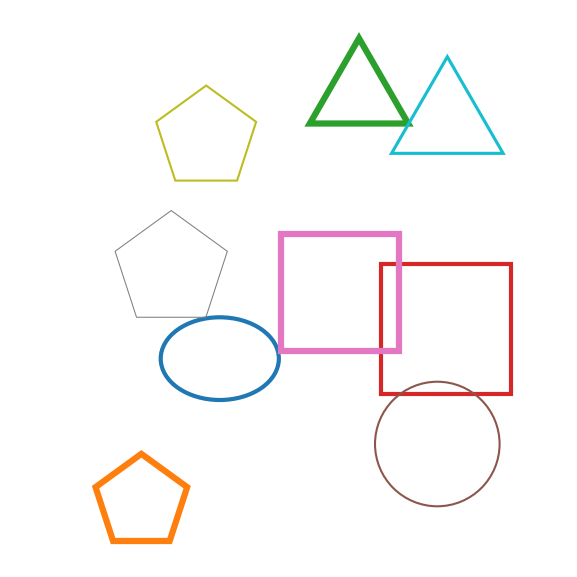[{"shape": "oval", "thickness": 2, "radius": 0.51, "center": [0.381, 0.378]}, {"shape": "pentagon", "thickness": 3, "radius": 0.42, "center": [0.245, 0.13]}, {"shape": "triangle", "thickness": 3, "radius": 0.49, "center": [0.622, 0.834]}, {"shape": "square", "thickness": 2, "radius": 0.57, "center": [0.772, 0.43]}, {"shape": "circle", "thickness": 1, "radius": 0.54, "center": [0.757, 0.23]}, {"shape": "square", "thickness": 3, "radius": 0.51, "center": [0.589, 0.492]}, {"shape": "pentagon", "thickness": 0.5, "radius": 0.51, "center": [0.296, 0.532]}, {"shape": "pentagon", "thickness": 1, "radius": 0.45, "center": [0.357, 0.76]}, {"shape": "triangle", "thickness": 1.5, "radius": 0.56, "center": [0.775, 0.789]}]